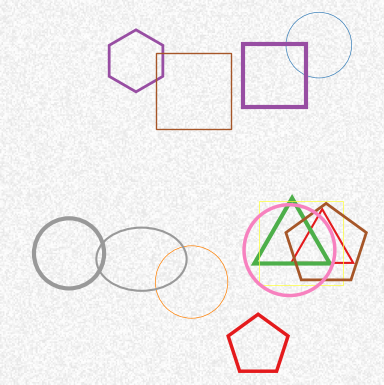[{"shape": "pentagon", "thickness": 2.5, "radius": 0.41, "center": [0.67, 0.102]}, {"shape": "triangle", "thickness": 1.5, "radius": 0.46, "center": [0.837, 0.364]}, {"shape": "circle", "thickness": 0.5, "radius": 0.43, "center": [0.828, 0.883]}, {"shape": "triangle", "thickness": 3, "radius": 0.57, "center": [0.759, 0.372]}, {"shape": "square", "thickness": 3, "radius": 0.41, "center": [0.714, 0.804]}, {"shape": "hexagon", "thickness": 2, "radius": 0.4, "center": [0.353, 0.842]}, {"shape": "circle", "thickness": 0.5, "radius": 0.47, "center": [0.498, 0.268]}, {"shape": "square", "thickness": 0.5, "radius": 0.55, "center": [0.783, 0.369]}, {"shape": "pentagon", "thickness": 2, "radius": 0.55, "center": [0.847, 0.362]}, {"shape": "square", "thickness": 1, "radius": 0.49, "center": [0.503, 0.764]}, {"shape": "circle", "thickness": 2.5, "radius": 0.59, "center": [0.752, 0.35]}, {"shape": "oval", "thickness": 1.5, "radius": 0.59, "center": [0.368, 0.327]}, {"shape": "circle", "thickness": 3, "radius": 0.46, "center": [0.179, 0.342]}]